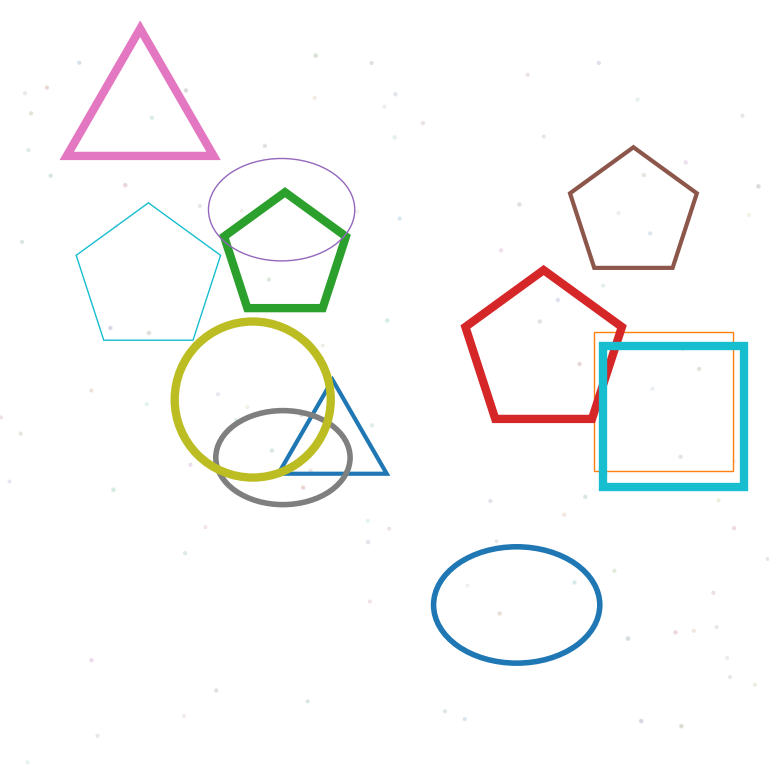[{"shape": "oval", "thickness": 2, "radius": 0.54, "center": [0.671, 0.214]}, {"shape": "triangle", "thickness": 1.5, "radius": 0.41, "center": [0.432, 0.425]}, {"shape": "square", "thickness": 0.5, "radius": 0.45, "center": [0.862, 0.479]}, {"shape": "pentagon", "thickness": 3, "radius": 0.42, "center": [0.37, 0.667]}, {"shape": "pentagon", "thickness": 3, "radius": 0.53, "center": [0.706, 0.542]}, {"shape": "oval", "thickness": 0.5, "radius": 0.48, "center": [0.366, 0.728]}, {"shape": "pentagon", "thickness": 1.5, "radius": 0.43, "center": [0.823, 0.722]}, {"shape": "triangle", "thickness": 3, "radius": 0.55, "center": [0.182, 0.853]}, {"shape": "oval", "thickness": 2, "radius": 0.44, "center": [0.367, 0.406]}, {"shape": "circle", "thickness": 3, "radius": 0.51, "center": [0.328, 0.481]}, {"shape": "square", "thickness": 3, "radius": 0.46, "center": [0.874, 0.46]}, {"shape": "pentagon", "thickness": 0.5, "radius": 0.49, "center": [0.193, 0.638]}]